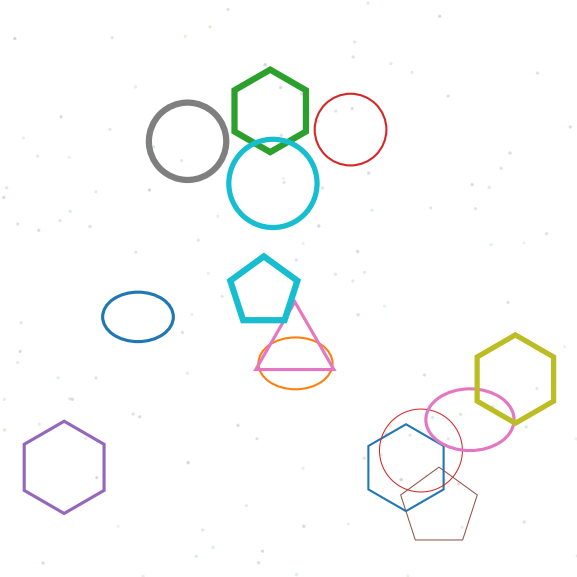[{"shape": "hexagon", "thickness": 1, "radius": 0.38, "center": [0.703, 0.189]}, {"shape": "oval", "thickness": 1.5, "radius": 0.31, "center": [0.239, 0.45]}, {"shape": "oval", "thickness": 1, "radius": 0.32, "center": [0.512, 0.37]}, {"shape": "hexagon", "thickness": 3, "radius": 0.36, "center": [0.468, 0.807]}, {"shape": "circle", "thickness": 1, "radius": 0.31, "center": [0.607, 0.775]}, {"shape": "circle", "thickness": 0.5, "radius": 0.36, "center": [0.729, 0.219]}, {"shape": "hexagon", "thickness": 1.5, "radius": 0.4, "center": [0.111, 0.19]}, {"shape": "pentagon", "thickness": 0.5, "radius": 0.35, "center": [0.76, 0.121]}, {"shape": "triangle", "thickness": 1.5, "radius": 0.39, "center": [0.511, 0.398]}, {"shape": "oval", "thickness": 1.5, "radius": 0.38, "center": [0.814, 0.272]}, {"shape": "circle", "thickness": 3, "radius": 0.33, "center": [0.325, 0.754]}, {"shape": "hexagon", "thickness": 2.5, "radius": 0.38, "center": [0.892, 0.343]}, {"shape": "pentagon", "thickness": 3, "radius": 0.31, "center": [0.457, 0.494]}, {"shape": "circle", "thickness": 2.5, "radius": 0.38, "center": [0.473, 0.682]}]